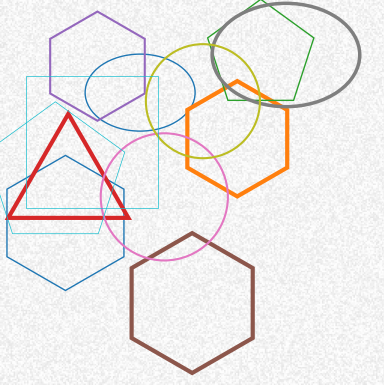[{"shape": "hexagon", "thickness": 1, "radius": 0.88, "center": [0.17, 0.421]}, {"shape": "oval", "thickness": 1, "radius": 0.71, "center": [0.364, 0.759]}, {"shape": "hexagon", "thickness": 3, "radius": 0.75, "center": [0.616, 0.64]}, {"shape": "pentagon", "thickness": 1, "radius": 0.73, "center": [0.677, 0.857]}, {"shape": "triangle", "thickness": 3, "radius": 0.9, "center": [0.177, 0.524]}, {"shape": "hexagon", "thickness": 1.5, "radius": 0.71, "center": [0.253, 0.828]}, {"shape": "hexagon", "thickness": 3, "radius": 0.91, "center": [0.499, 0.213]}, {"shape": "circle", "thickness": 1.5, "radius": 0.83, "center": [0.427, 0.489]}, {"shape": "oval", "thickness": 2.5, "radius": 0.96, "center": [0.743, 0.857]}, {"shape": "circle", "thickness": 1.5, "radius": 0.74, "center": [0.527, 0.737]}, {"shape": "pentagon", "thickness": 0.5, "radius": 0.95, "center": [0.144, 0.546]}, {"shape": "square", "thickness": 0.5, "radius": 0.86, "center": [0.239, 0.631]}]